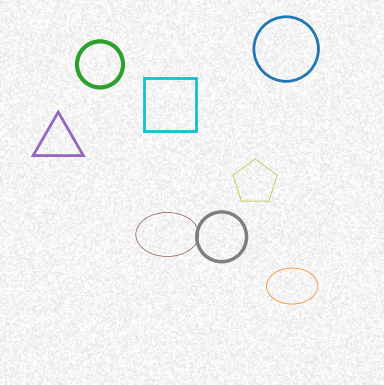[{"shape": "circle", "thickness": 2, "radius": 0.42, "center": [0.743, 0.873]}, {"shape": "oval", "thickness": 0.5, "radius": 0.33, "center": [0.759, 0.257]}, {"shape": "circle", "thickness": 3, "radius": 0.3, "center": [0.26, 0.833]}, {"shape": "triangle", "thickness": 2, "radius": 0.38, "center": [0.151, 0.634]}, {"shape": "oval", "thickness": 0.5, "radius": 0.41, "center": [0.434, 0.391]}, {"shape": "circle", "thickness": 2.5, "radius": 0.32, "center": [0.576, 0.385]}, {"shape": "pentagon", "thickness": 0.5, "radius": 0.3, "center": [0.663, 0.526]}, {"shape": "square", "thickness": 2, "radius": 0.34, "center": [0.442, 0.728]}]